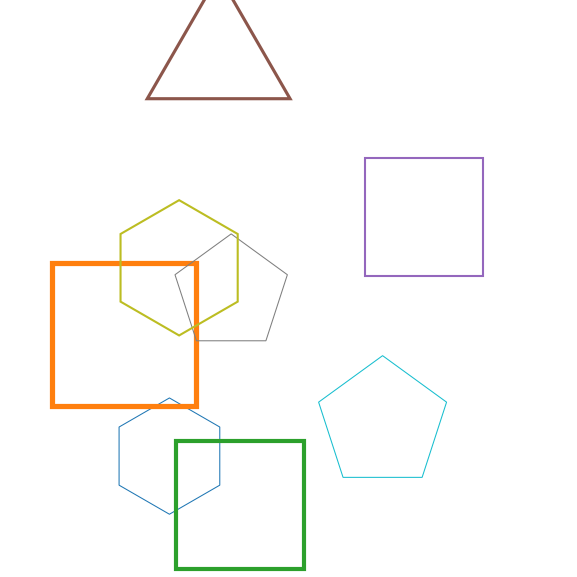[{"shape": "hexagon", "thickness": 0.5, "radius": 0.5, "center": [0.293, 0.209]}, {"shape": "square", "thickness": 2.5, "radius": 0.62, "center": [0.215, 0.42]}, {"shape": "square", "thickness": 2, "radius": 0.55, "center": [0.415, 0.125]}, {"shape": "square", "thickness": 1, "radius": 0.51, "center": [0.734, 0.624]}, {"shape": "triangle", "thickness": 1.5, "radius": 0.71, "center": [0.379, 0.9]}, {"shape": "pentagon", "thickness": 0.5, "radius": 0.51, "center": [0.4, 0.492]}, {"shape": "hexagon", "thickness": 1, "radius": 0.59, "center": [0.31, 0.535]}, {"shape": "pentagon", "thickness": 0.5, "radius": 0.58, "center": [0.662, 0.267]}]